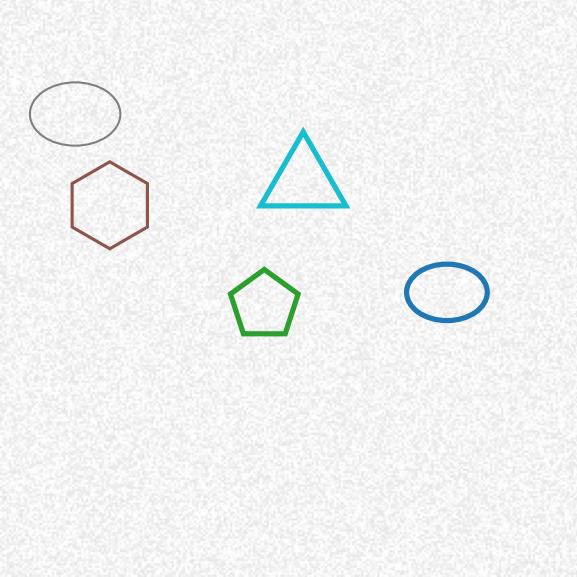[{"shape": "oval", "thickness": 2.5, "radius": 0.35, "center": [0.774, 0.493]}, {"shape": "pentagon", "thickness": 2.5, "radius": 0.31, "center": [0.458, 0.471]}, {"shape": "hexagon", "thickness": 1.5, "radius": 0.38, "center": [0.19, 0.644]}, {"shape": "oval", "thickness": 1, "radius": 0.39, "center": [0.13, 0.802]}, {"shape": "triangle", "thickness": 2.5, "radius": 0.43, "center": [0.525, 0.685]}]